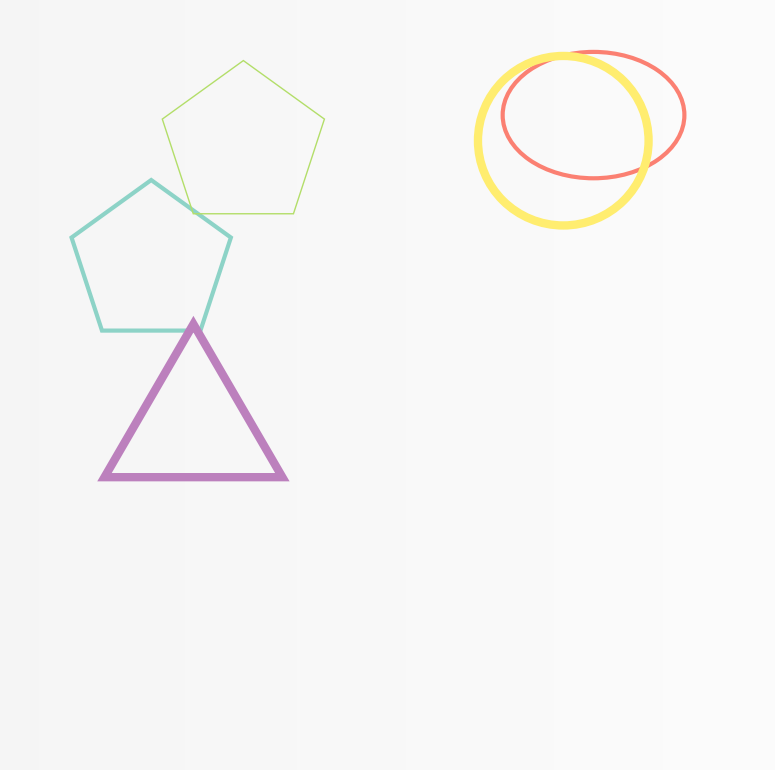[{"shape": "pentagon", "thickness": 1.5, "radius": 0.54, "center": [0.195, 0.658]}, {"shape": "oval", "thickness": 1.5, "radius": 0.59, "center": [0.766, 0.851]}, {"shape": "pentagon", "thickness": 0.5, "radius": 0.55, "center": [0.314, 0.811]}, {"shape": "triangle", "thickness": 3, "radius": 0.66, "center": [0.25, 0.447]}, {"shape": "circle", "thickness": 3, "radius": 0.55, "center": [0.727, 0.817]}]